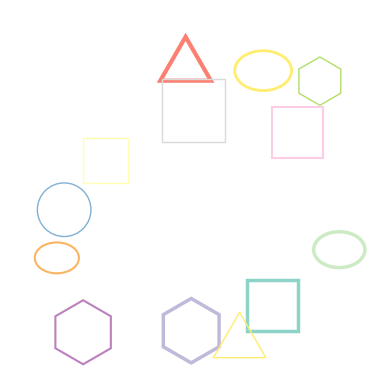[{"shape": "square", "thickness": 2.5, "radius": 0.33, "center": [0.709, 0.207]}, {"shape": "square", "thickness": 1, "radius": 0.29, "center": [0.274, 0.583]}, {"shape": "hexagon", "thickness": 2.5, "radius": 0.42, "center": [0.497, 0.141]}, {"shape": "triangle", "thickness": 3, "radius": 0.38, "center": [0.482, 0.828]}, {"shape": "circle", "thickness": 1, "radius": 0.35, "center": [0.167, 0.455]}, {"shape": "oval", "thickness": 1.5, "radius": 0.29, "center": [0.148, 0.33]}, {"shape": "hexagon", "thickness": 1, "radius": 0.31, "center": [0.831, 0.789]}, {"shape": "square", "thickness": 1.5, "radius": 0.33, "center": [0.772, 0.655]}, {"shape": "square", "thickness": 1, "radius": 0.41, "center": [0.503, 0.714]}, {"shape": "hexagon", "thickness": 1.5, "radius": 0.42, "center": [0.216, 0.137]}, {"shape": "oval", "thickness": 2.5, "radius": 0.33, "center": [0.881, 0.352]}, {"shape": "oval", "thickness": 2, "radius": 0.37, "center": [0.684, 0.817]}, {"shape": "triangle", "thickness": 1, "radius": 0.39, "center": [0.622, 0.11]}]